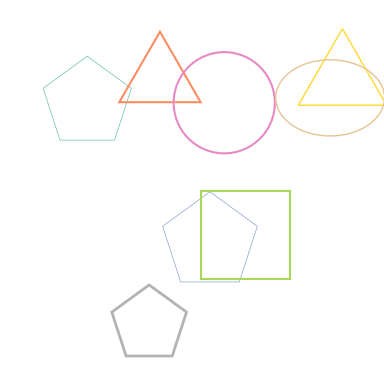[{"shape": "pentagon", "thickness": 0.5, "radius": 0.6, "center": [0.227, 0.733]}, {"shape": "triangle", "thickness": 1.5, "radius": 0.61, "center": [0.415, 0.796]}, {"shape": "pentagon", "thickness": 0.5, "radius": 0.65, "center": [0.545, 0.372]}, {"shape": "circle", "thickness": 1.5, "radius": 0.66, "center": [0.582, 0.733]}, {"shape": "square", "thickness": 1.5, "radius": 0.57, "center": [0.638, 0.389]}, {"shape": "triangle", "thickness": 1, "radius": 0.66, "center": [0.889, 0.793]}, {"shape": "oval", "thickness": 1, "radius": 0.71, "center": [0.857, 0.746]}, {"shape": "pentagon", "thickness": 2, "radius": 0.51, "center": [0.387, 0.158]}]